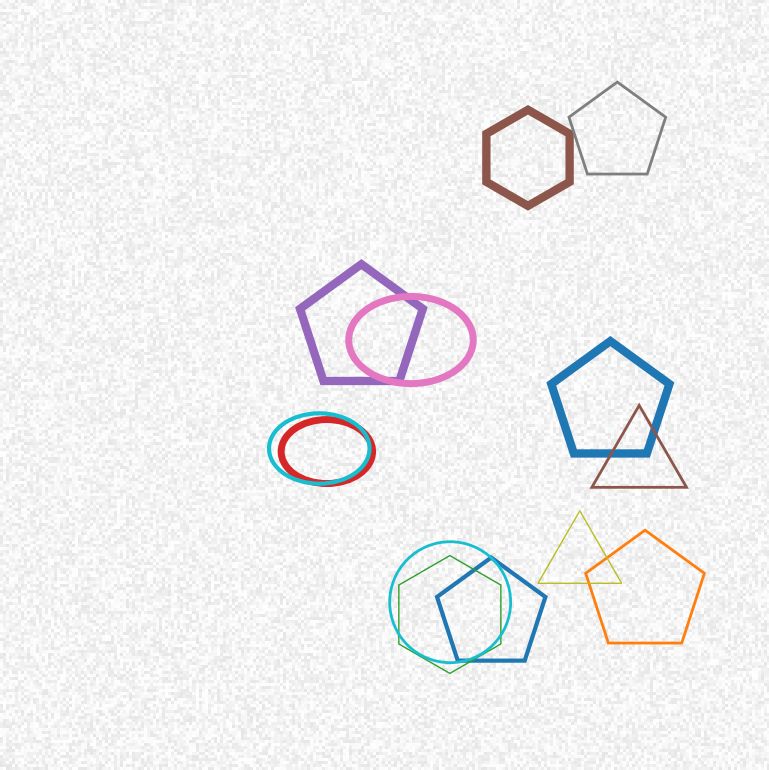[{"shape": "pentagon", "thickness": 1.5, "radius": 0.37, "center": [0.638, 0.202]}, {"shape": "pentagon", "thickness": 3, "radius": 0.4, "center": [0.793, 0.476]}, {"shape": "pentagon", "thickness": 1, "radius": 0.41, "center": [0.838, 0.23]}, {"shape": "hexagon", "thickness": 0.5, "radius": 0.38, "center": [0.584, 0.202]}, {"shape": "oval", "thickness": 2.5, "radius": 0.3, "center": [0.425, 0.414]}, {"shape": "pentagon", "thickness": 3, "radius": 0.42, "center": [0.469, 0.573]}, {"shape": "hexagon", "thickness": 3, "radius": 0.31, "center": [0.686, 0.795]}, {"shape": "triangle", "thickness": 1, "radius": 0.35, "center": [0.83, 0.403]}, {"shape": "oval", "thickness": 2.5, "radius": 0.4, "center": [0.534, 0.558]}, {"shape": "pentagon", "thickness": 1, "radius": 0.33, "center": [0.802, 0.827]}, {"shape": "triangle", "thickness": 0.5, "radius": 0.31, "center": [0.753, 0.274]}, {"shape": "circle", "thickness": 1, "radius": 0.39, "center": [0.585, 0.218]}, {"shape": "oval", "thickness": 1.5, "radius": 0.33, "center": [0.415, 0.418]}]